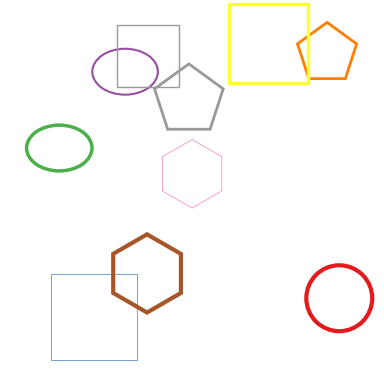[{"shape": "circle", "thickness": 3, "radius": 0.43, "center": [0.881, 0.225]}, {"shape": "square", "thickness": 0.5, "radius": 0.56, "center": [0.244, 0.176]}, {"shape": "oval", "thickness": 2.5, "radius": 0.42, "center": [0.154, 0.616]}, {"shape": "oval", "thickness": 1.5, "radius": 0.43, "center": [0.325, 0.814]}, {"shape": "pentagon", "thickness": 2, "radius": 0.4, "center": [0.85, 0.861]}, {"shape": "square", "thickness": 2.5, "radius": 0.51, "center": [0.697, 0.886]}, {"shape": "hexagon", "thickness": 3, "radius": 0.51, "center": [0.382, 0.29]}, {"shape": "hexagon", "thickness": 0.5, "radius": 0.44, "center": [0.499, 0.548]}, {"shape": "square", "thickness": 1, "radius": 0.4, "center": [0.384, 0.855]}, {"shape": "pentagon", "thickness": 2, "radius": 0.47, "center": [0.491, 0.74]}]